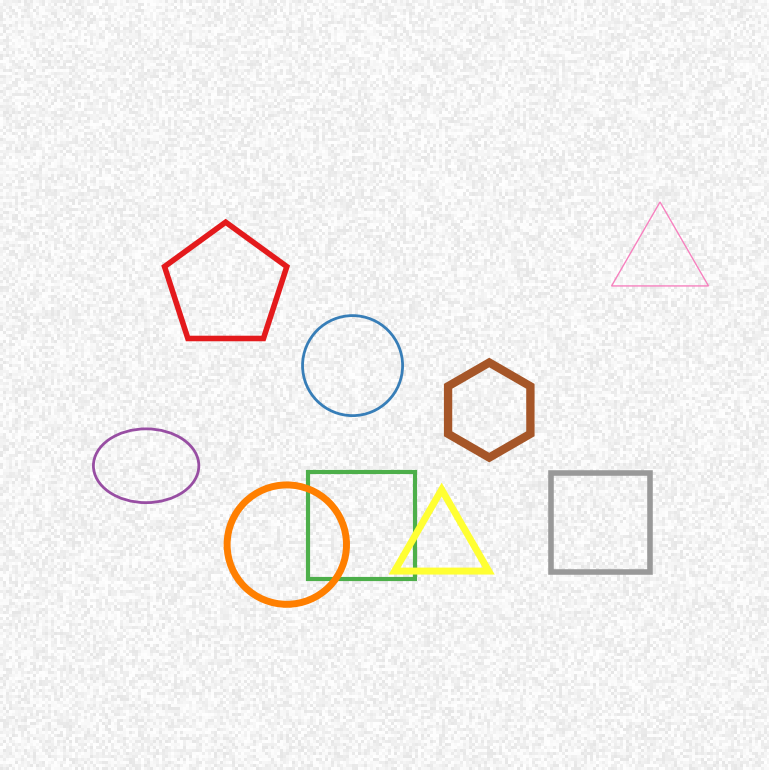[{"shape": "pentagon", "thickness": 2, "radius": 0.42, "center": [0.293, 0.628]}, {"shape": "circle", "thickness": 1, "radius": 0.32, "center": [0.458, 0.525]}, {"shape": "square", "thickness": 1.5, "radius": 0.35, "center": [0.469, 0.318]}, {"shape": "oval", "thickness": 1, "radius": 0.34, "center": [0.19, 0.395]}, {"shape": "circle", "thickness": 2.5, "radius": 0.39, "center": [0.372, 0.293]}, {"shape": "triangle", "thickness": 2.5, "radius": 0.35, "center": [0.574, 0.294]}, {"shape": "hexagon", "thickness": 3, "radius": 0.31, "center": [0.635, 0.467]}, {"shape": "triangle", "thickness": 0.5, "radius": 0.36, "center": [0.857, 0.665]}, {"shape": "square", "thickness": 2, "radius": 0.32, "center": [0.779, 0.321]}]